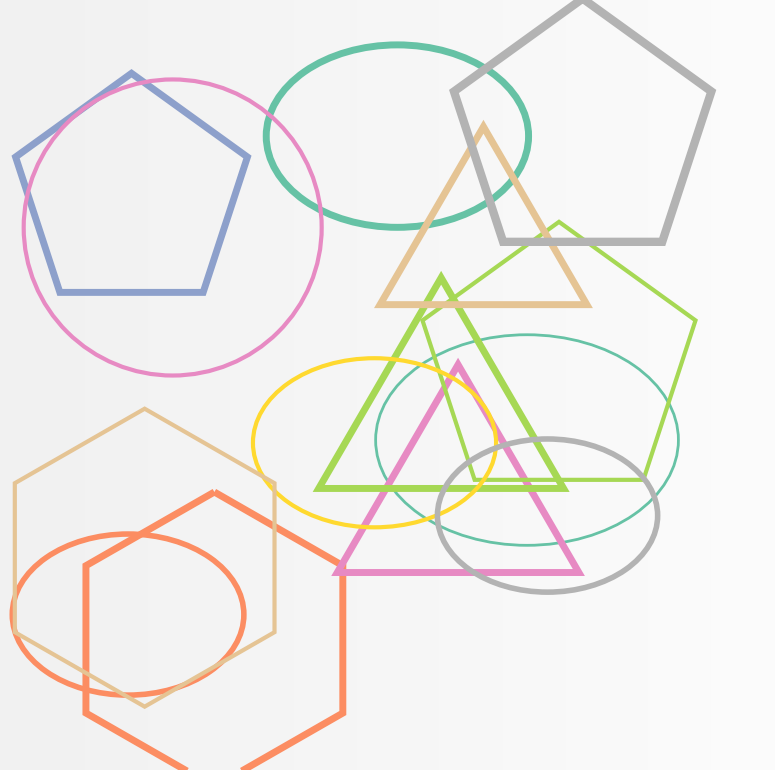[{"shape": "oval", "thickness": 2.5, "radius": 0.85, "center": [0.513, 0.823]}, {"shape": "oval", "thickness": 1, "radius": 0.98, "center": [0.68, 0.429]}, {"shape": "hexagon", "thickness": 2.5, "radius": 0.96, "center": [0.277, 0.17]}, {"shape": "oval", "thickness": 2, "radius": 0.75, "center": [0.165, 0.202]}, {"shape": "pentagon", "thickness": 2.5, "radius": 0.79, "center": [0.17, 0.748]}, {"shape": "triangle", "thickness": 2.5, "radius": 0.9, "center": [0.591, 0.346]}, {"shape": "circle", "thickness": 1.5, "radius": 0.96, "center": [0.223, 0.705]}, {"shape": "triangle", "thickness": 2.5, "radius": 0.91, "center": [0.569, 0.457]}, {"shape": "pentagon", "thickness": 1.5, "radius": 0.93, "center": [0.721, 0.527]}, {"shape": "oval", "thickness": 1.5, "radius": 0.78, "center": [0.483, 0.425]}, {"shape": "hexagon", "thickness": 1.5, "radius": 0.97, "center": [0.187, 0.276]}, {"shape": "triangle", "thickness": 2.5, "radius": 0.77, "center": [0.624, 0.681]}, {"shape": "pentagon", "thickness": 3, "radius": 0.87, "center": [0.752, 0.827]}, {"shape": "oval", "thickness": 2, "radius": 0.71, "center": [0.707, 0.33]}]